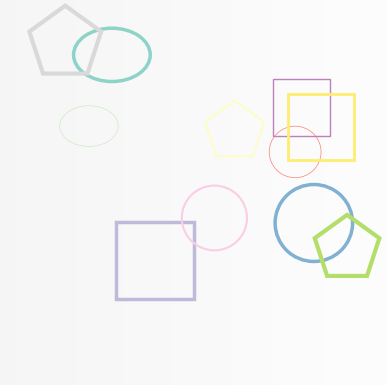[{"shape": "oval", "thickness": 2.5, "radius": 0.49, "center": [0.289, 0.858]}, {"shape": "pentagon", "thickness": 1, "radius": 0.4, "center": [0.606, 0.659]}, {"shape": "square", "thickness": 2.5, "radius": 0.5, "center": [0.4, 0.322]}, {"shape": "circle", "thickness": 0.5, "radius": 0.33, "center": [0.762, 0.605]}, {"shape": "circle", "thickness": 2.5, "radius": 0.5, "center": [0.81, 0.421]}, {"shape": "pentagon", "thickness": 3, "radius": 0.44, "center": [0.896, 0.354]}, {"shape": "circle", "thickness": 1.5, "radius": 0.42, "center": [0.553, 0.434]}, {"shape": "pentagon", "thickness": 3, "radius": 0.49, "center": [0.168, 0.888]}, {"shape": "square", "thickness": 1, "radius": 0.37, "center": [0.777, 0.721]}, {"shape": "oval", "thickness": 0.5, "radius": 0.38, "center": [0.23, 0.673]}, {"shape": "square", "thickness": 2, "radius": 0.43, "center": [0.828, 0.67]}]